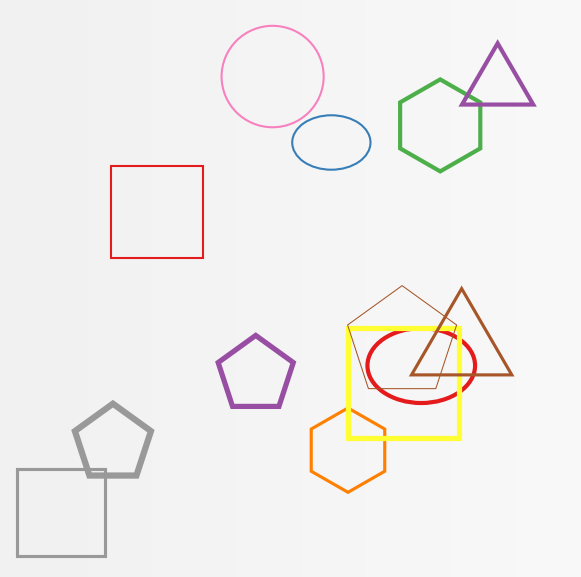[{"shape": "oval", "thickness": 2, "radius": 0.46, "center": [0.725, 0.366]}, {"shape": "square", "thickness": 1, "radius": 0.4, "center": [0.27, 0.632]}, {"shape": "oval", "thickness": 1, "radius": 0.34, "center": [0.57, 0.752]}, {"shape": "hexagon", "thickness": 2, "radius": 0.4, "center": [0.757, 0.782]}, {"shape": "triangle", "thickness": 2, "radius": 0.35, "center": [0.856, 0.853]}, {"shape": "pentagon", "thickness": 2.5, "radius": 0.34, "center": [0.44, 0.35]}, {"shape": "hexagon", "thickness": 1.5, "radius": 0.37, "center": [0.599, 0.22]}, {"shape": "square", "thickness": 2.5, "radius": 0.48, "center": [0.695, 0.336]}, {"shape": "triangle", "thickness": 1.5, "radius": 0.5, "center": [0.794, 0.4]}, {"shape": "pentagon", "thickness": 0.5, "radius": 0.49, "center": [0.692, 0.406]}, {"shape": "circle", "thickness": 1, "radius": 0.44, "center": [0.469, 0.867]}, {"shape": "square", "thickness": 1.5, "radius": 0.38, "center": [0.105, 0.112]}, {"shape": "pentagon", "thickness": 3, "radius": 0.34, "center": [0.194, 0.231]}]